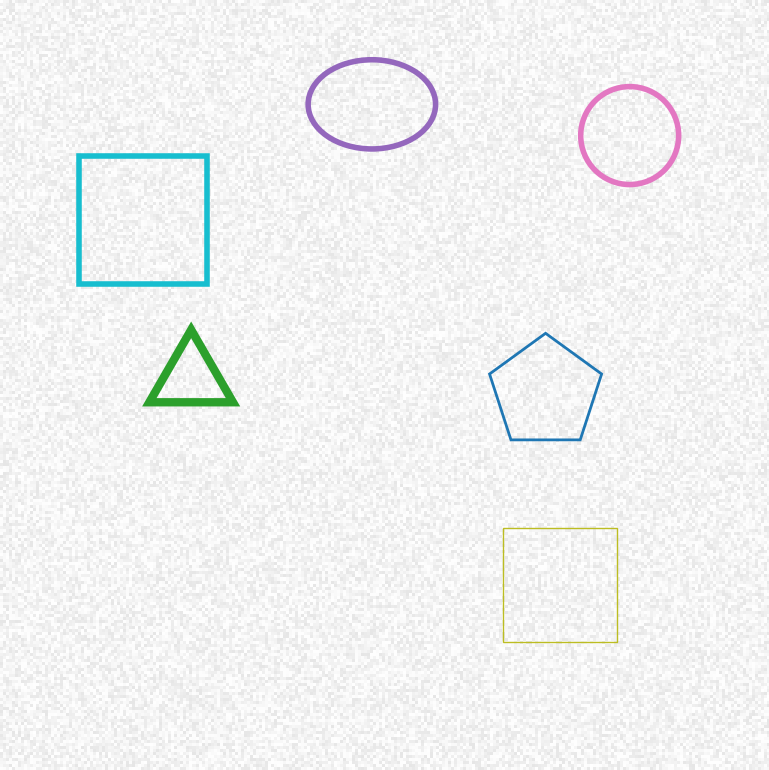[{"shape": "pentagon", "thickness": 1, "radius": 0.38, "center": [0.709, 0.491]}, {"shape": "triangle", "thickness": 3, "radius": 0.31, "center": [0.248, 0.509]}, {"shape": "oval", "thickness": 2, "radius": 0.41, "center": [0.483, 0.864]}, {"shape": "circle", "thickness": 2, "radius": 0.32, "center": [0.818, 0.824]}, {"shape": "square", "thickness": 0.5, "radius": 0.37, "center": [0.728, 0.241]}, {"shape": "square", "thickness": 2, "radius": 0.41, "center": [0.186, 0.714]}]